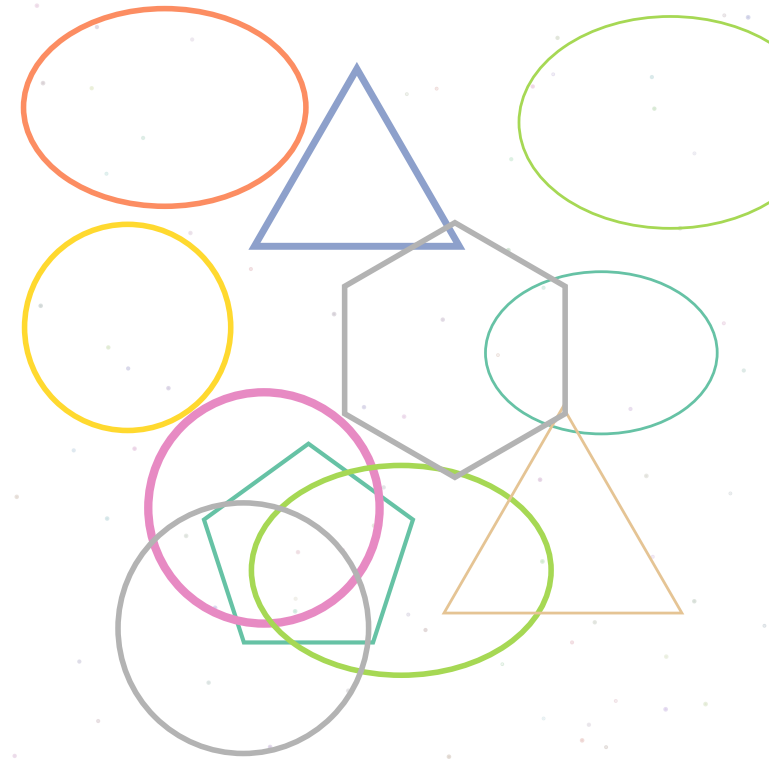[{"shape": "pentagon", "thickness": 1.5, "radius": 0.71, "center": [0.401, 0.281]}, {"shape": "oval", "thickness": 1, "radius": 0.75, "center": [0.781, 0.542]}, {"shape": "oval", "thickness": 2, "radius": 0.92, "center": [0.214, 0.86]}, {"shape": "triangle", "thickness": 2.5, "radius": 0.77, "center": [0.463, 0.757]}, {"shape": "circle", "thickness": 3, "radius": 0.75, "center": [0.343, 0.34]}, {"shape": "oval", "thickness": 2, "radius": 0.97, "center": [0.521, 0.259]}, {"shape": "oval", "thickness": 1, "radius": 0.98, "center": [0.871, 0.841]}, {"shape": "circle", "thickness": 2, "radius": 0.67, "center": [0.166, 0.575]}, {"shape": "triangle", "thickness": 1, "radius": 0.89, "center": [0.731, 0.293]}, {"shape": "circle", "thickness": 2, "radius": 0.81, "center": [0.316, 0.184]}, {"shape": "hexagon", "thickness": 2, "radius": 0.83, "center": [0.591, 0.545]}]